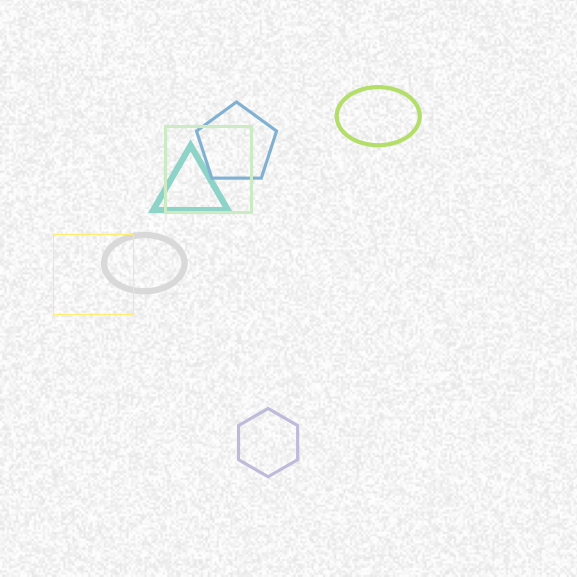[{"shape": "triangle", "thickness": 3, "radius": 0.37, "center": [0.33, 0.673]}, {"shape": "hexagon", "thickness": 1.5, "radius": 0.3, "center": [0.464, 0.233]}, {"shape": "pentagon", "thickness": 1.5, "radius": 0.36, "center": [0.41, 0.75]}, {"shape": "oval", "thickness": 2, "radius": 0.36, "center": [0.655, 0.798]}, {"shape": "oval", "thickness": 3, "radius": 0.35, "center": [0.25, 0.543]}, {"shape": "square", "thickness": 1.5, "radius": 0.37, "center": [0.36, 0.707]}, {"shape": "square", "thickness": 0.5, "radius": 0.35, "center": [0.161, 0.524]}]